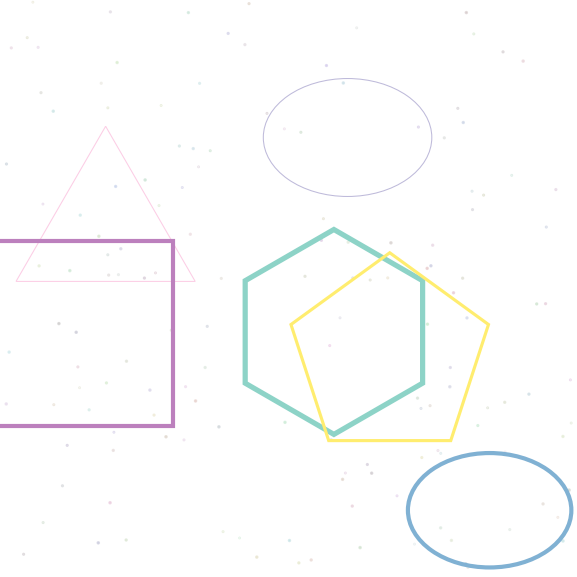[{"shape": "hexagon", "thickness": 2.5, "radius": 0.89, "center": [0.578, 0.424]}, {"shape": "oval", "thickness": 0.5, "radius": 0.73, "center": [0.602, 0.761]}, {"shape": "oval", "thickness": 2, "radius": 0.71, "center": [0.848, 0.116]}, {"shape": "triangle", "thickness": 0.5, "radius": 0.9, "center": [0.183, 0.601]}, {"shape": "square", "thickness": 2, "radius": 0.8, "center": [0.14, 0.421]}, {"shape": "pentagon", "thickness": 1.5, "radius": 0.9, "center": [0.675, 0.382]}]